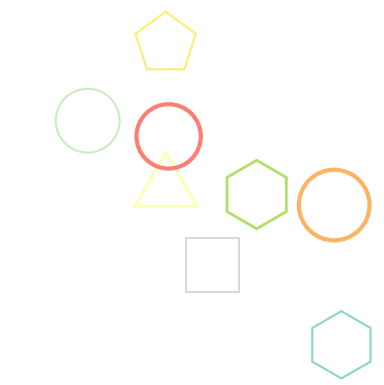[{"shape": "hexagon", "thickness": 1.5, "radius": 0.44, "center": [0.887, 0.104]}, {"shape": "triangle", "thickness": 2, "radius": 0.47, "center": [0.431, 0.511]}, {"shape": "circle", "thickness": 3, "radius": 0.42, "center": [0.438, 0.646]}, {"shape": "circle", "thickness": 3, "radius": 0.46, "center": [0.868, 0.467]}, {"shape": "hexagon", "thickness": 2, "radius": 0.44, "center": [0.667, 0.495]}, {"shape": "square", "thickness": 1.5, "radius": 0.35, "center": [0.552, 0.312]}, {"shape": "circle", "thickness": 1.5, "radius": 0.41, "center": [0.228, 0.687]}, {"shape": "pentagon", "thickness": 1.5, "radius": 0.41, "center": [0.43, 0.887]}]